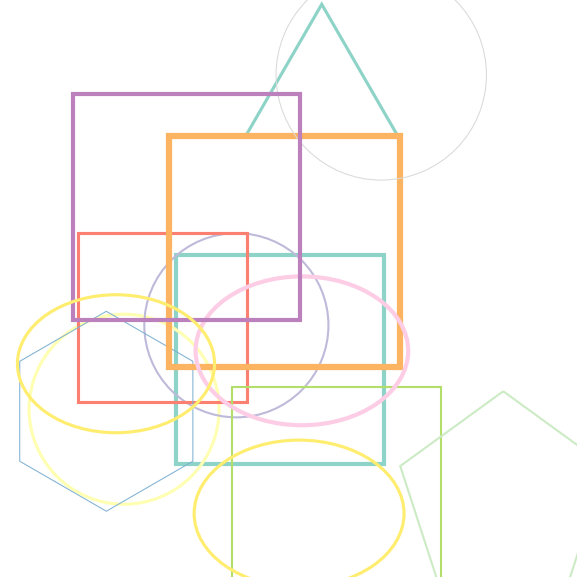[{"shape": "triangle", "thickness": 1.5, "radius": 0.76, "center": [0.557, 0.84]}, {"shape": "square", "thickness": 2, "radius": 0.9, "center": [0.485, 0.377]}, {"shape": "circle", "thickness": 1.5, "radius": 0.82, "center": [0.215, 0.29]}, {"shape": "circle", "thickness": 1, "radius": 0.8, "center": [0.409, 0.436]}, {"shape": "square", "thickness": 1.5, "radius": 0.73, "center": [0.281, 0.449]}, {"shape": "hexagon", "thickness": 0.5, "radius": 0.87, "center": [0.184, 0.287]}, {"shape": "square", "thickness": 3, "radius": 1.0, "center": [0.493, 0.563]}, {"shape": "square", "thickness": 1, "radius": 0.9, "center": [0.583, 0.148]}, {"shape": "oval", "thickness": 2, "radius": 0.92, "center": [0.523, 0.392]}, {"shape": "circle", "thickness": 0.5, "radius": 0.91, "center": [0.66, 0.869]}, {"shape": "square", "thickness": 2, "radius": 0.98, "center": [0.323, 0.641]}, {"shape": "pentagon", "thickness": 1, "radius": 0.94, "center": [0.871, 0.134]}, {"shape": "oval", "thickness": 1.5, "radius": 0.91, "center": [0.518, 0.11]}, {"shape": "oval", "thickness": 1.5, "radius": 0.85, "center": [0.201, 0.369]}]